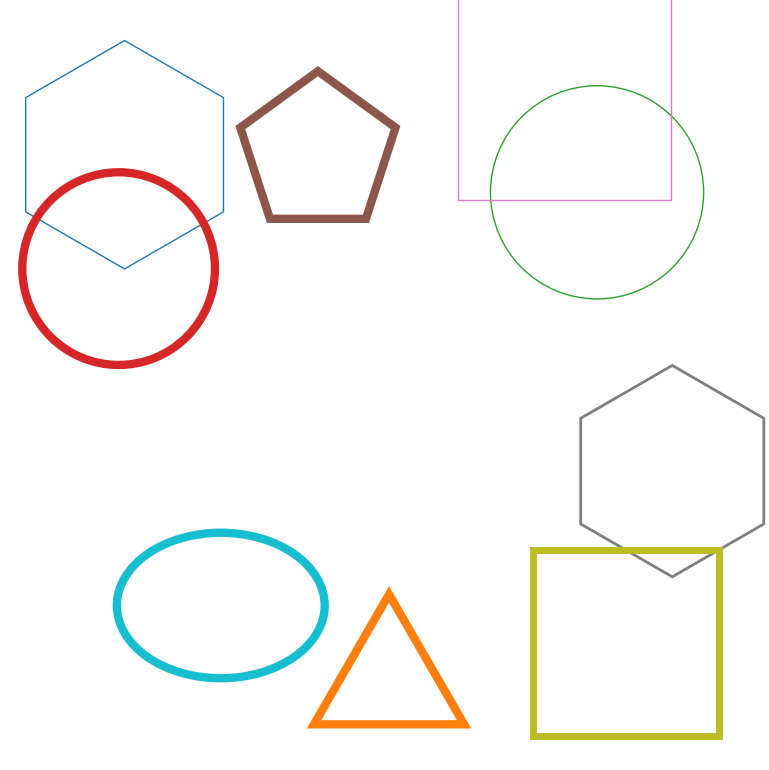[{"shape": "hexagon", "thickness": 0.5, "radius": 0.74, "center": [0.162, 0.799]}, {"shape": "triangle", "thickness": 3, "radius": 0.56, "center": [0.505, 0.116]}, {"shape": "circle", "thickness": 0.5, "radius": 0.69, "center": [0.775, 0.75]}, {"shape": "circle", "thickness": 3, "radius": 0.63, "center": [0.154, 0.651]}, {"shape": "pentagon", "thickness": 3, "radius": 0.53, "center": [0.413, 0.802]}, {"shape": "square", "thickness": 0.5, "radius": 0.69, "center": [0.733, 0.878]}, {"shape": "hexagon", "thickness": 1, "radius": 0.69, "center": [0.873, 0.388]}, {"shape": "square", "thickness": 2.5, "radius": 0.6, "center": [0.814, 0.164]}, {"shape": "oval", "thickness": 3, "radius": 0.67, "center": [0.287, 0.214]}]